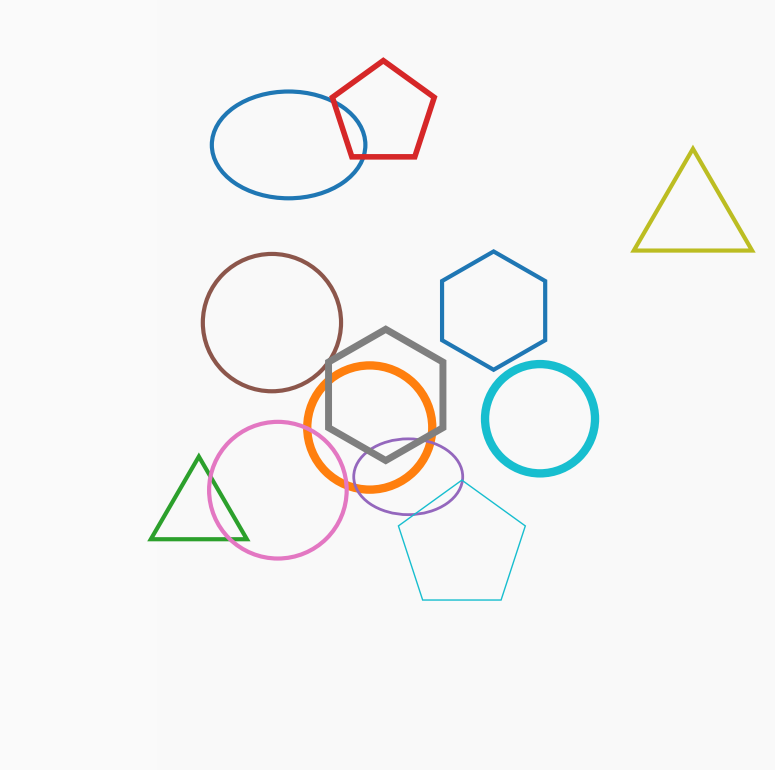[{"shape": "hexagon", "thickness": 1.5, "radius": 0.38, "center": [0.637, 0.597]}, {"shape": "oval", "thickness": 1.5, "radius": 0.5, "center": [0.372, 0.812]}, {"shape": "circle", "thickness": 3, "radius": 0.4, "center": [0.477, 0.445]}, {"shape": "triangle", "thickness": 1.5, "radius": 0.36, "center": [0.257, 0.335]}, {"shape": "pentagon", "thickness": 2, "radius": 0.35, "center": [0.495, 0.852]}, {"shape": "oval", "thickness": 1, "radius": 0.35, "center": [0.527, 0.381]}, {"shape": "circle", "thickness": 1.5, "radius": 0.45, "center": [0.351, 0.581]}, {"shape": "circle", "thickness": 1.5, "radius": 0.44, "center": [0.359, 0.363]}, {"shape": "hexagon", "thickness": 2.5, "radius": 0.43, "center": [0.498, 0.487]}, {"shape": "triangle", "thickness": 1.5, "radius": 0.44, "center": [0.894, 0.719]}, {"shape": "pentagon", "thickness": 0.5, "radius": 0.43, "center": [0.596, 0.29]}, {"shape": "circle", "thickness": 3, "radius": 0.35, "center": [0.697, 0.456]}]